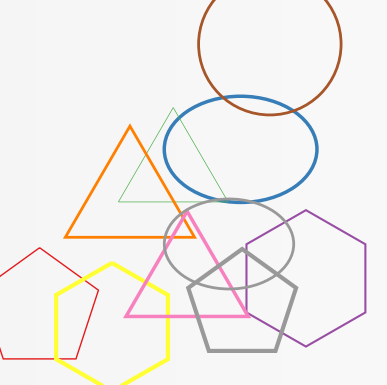[{"shape": "pentagon", "thickness": 1, "radius": 0.8, "center": [0.102, 0.197]}, {"shape": "oval", "thickness": 2.5, "radius": 0.99, "center": [0.621, 0.612]}, {"shape": "triangle", "thickness": 0.5, "radius": 0.82, "center": [0.447, 0.557]}, {"shape": "hexagon", "thickness": 1.5, "radius": 0.89, "center": [0.789, 0.277]}, {"shape": "triangle", "thickness": 2, "radius": 0.96, "center": [0.335, 0.48]}, {"shape": "hexagon", "thickness": 3, "radius": 0.83, "center": [0.289, 0.151]}, {"shape": "circle", "thickness": 2, "radius": 0.92, "center": [0.696, 0.885]}, {"shape": "triangle", "thickness": 2.5, "radius": 0.91, "center": [0.483, 0.269]}, {"shape": "oval", "thickness": 2, "radius": 0.83, "center": [0.591, 0.366]}, {"shape": "pentagon", "thickness": 3, "radius": 0.73, "center": [0.625, 0.207]}]